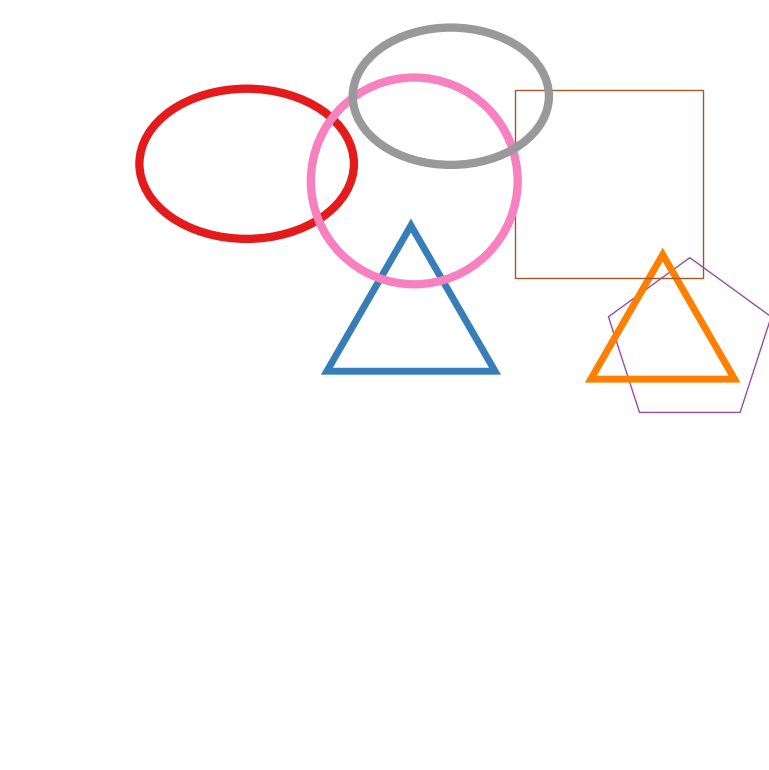[{"shape": "oval", "thickness": 3, "radius": 0.7, "center": [0.32, 0.787]}, {"shape": "triangle", "thickness": 2.5, "radius": 0.63, "center": [0.534, 0.581]}, {"shape": "pentagon", "thickness": 0.5, "radius": 0.56, "center": [0.896, 0.554]}, {"shape": "triangle", "thickness": 2.5, "radius": 0.54, "center": [0.861, 0.562]}, {"shape": "square", "thickness": 0.5, "radius": 0.61, "center": [0.791, 0.761]}, {"shape": "circle", "thickness": 3, "radius": 0.67, "center": [0.538, 0.765]}, {"shape": "oval", "thickness": 3, "radius": 0.64, "center": [0.585, 0.875]}]